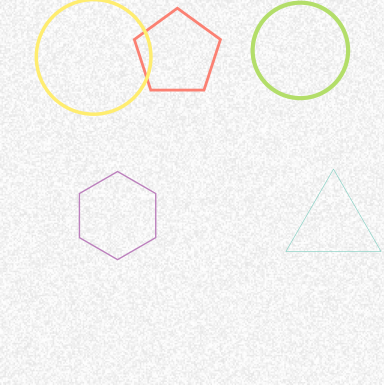[{"shape": "triangle", "thickness": 0.5, "radius": 0.71, "center": [0.866, 0.418]}, {"shape": "pentagon", "thickness": 2, "radius": 0.59, "center": [0.461, 0.861]}, {"shape": "circle", "thickness": 3, "radius": 0.62, "center": [0.78, 0.869]}, {"shape": "hexagon", "thickness": 1, "radius": 0.57, "center": [0.305, 0.44]}, {"shape": "circle", "thickness": 2.5, "radius": 0.74, "center": [0.243, 0.852]}]